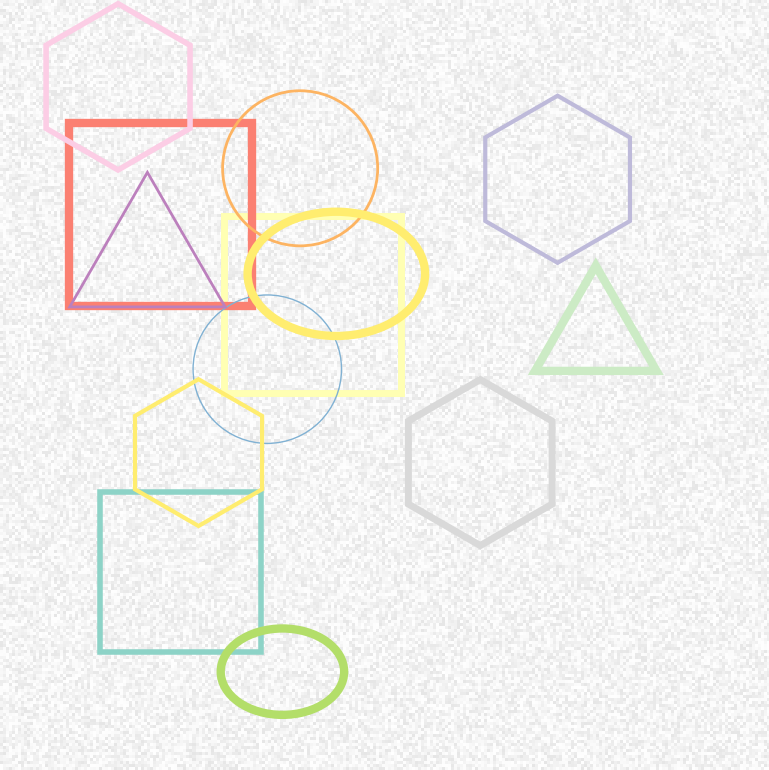[{"shape": "square", "thickness": 2, "radius": 0.52, "center": [0.234, 0.257]}, {"shape": "square", "thickness": 2.5, "radius": 0.58, "center": [0.406, 0.604]}, {"shape": "hexagon", "thickness": 1.5, "radius": 0.54, "center": [0.724, 0.767]}, {"shape": "square", "thickness": 3, "radius": 0.59, "center": [0.209, 0.721]}, {"shape": "circle", "thickness": 0.5, "radius": 0.48, "center": [0.347, 0.521]}, {"shape": "circle", "thickness": 1, "radius": 0.5, "center": [0.39, 0.781]}, {"shape": "oval", "thickness": 3, "radius": 0.4, "center": [0.367, 0.128]}, {"shape": "hexagon", "thickness": 2, "radius": 0.54, "center": [0.153, 0.887]}, {"shape": "hexagon", "thickness": 2.5, "radius": 0.54, "center": [0.624, 0.399]}, {"shape": "triangle", "thickness": 1, "radius": 0.58, "center": [0.191, 0.66]}, {"shape": "triangle", "thickness": 3, "radius": 0.46, "center": [0.774, 0.564]}, {"shape": "hexagon", "thickness": 1.5, "radius": 0.48, "center": [0.258, 0.412]}, {"shape": "oval", "thickness": 3, "radius": 0.58, "center": [0.437, 0.644]}]